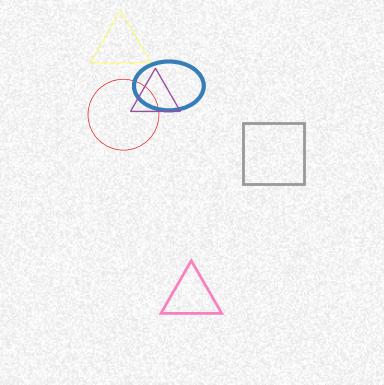[{"shape": "circle", "thickness": 0.5, "radius": 0.46, "center": [0.321, 0.702]}, {"shape": "oval", "thickness": 3, "radius": 0.45, "center": [0.439, 0.777]}, {"shape": "triangle", "thickness": 1, "radius": 0.37, "center": [0.404, 0.748]}, {"shape": "triangle", "thickness": 0.5, "radius": 0.45, "center": [0.313, 0.882]}, {"shape": "triangle", "thickness": 2, "radius": 0.46, "center": [0.497, 0.232]}, {"shape": "square", "thickness": 2, "radius": 0.4, "center": [0.71, 0.601]}]